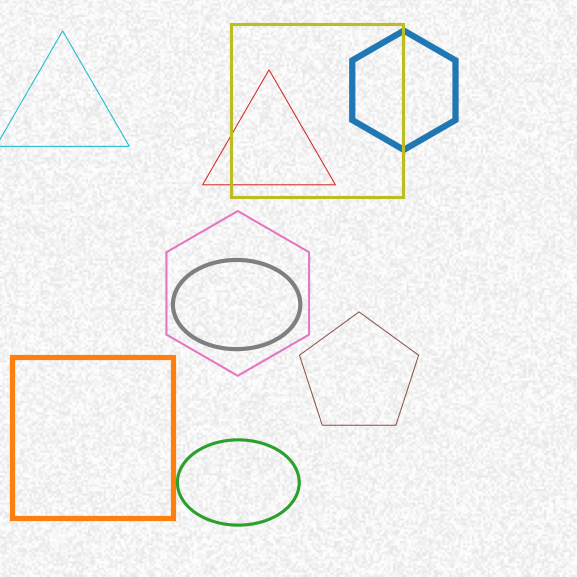[{"shape": "hexagon", "thickness": 3, "radius": 0.52, "center": [0.699, 0.843]}, {"shape": "square", "thickness": 2.5, "radius": 0.7, "center": [0.16, 0.242]}, {"shape": "oval", "thickness": 1.5, "radius": 0.53, "center": [0.413, 0.164]}, {"shape": "triangle", "thickness": 0.5, "radius": 0.66, "center": [0.466, 0.746]}, {"shape": "pentagon", "thickness": 0.5, "radius": 0.54, "center": [0.622, 0.351]}, {"shape": "hexagon", "thickness": 1, "radius": 0.71, "center": [0.412, 0.491]}, {"shape": "oval", "thickness": 2, "radius": 0.55, "center": [0.41, 0.472]}, {"shape": "square", "thickness": 1.5, "radius": 0.75, "center": [0.549, 0.808]}, {"shape": "triangle", "thickness": 0.5, "radius": 0.67, "center": [0.108, 0.812]}]